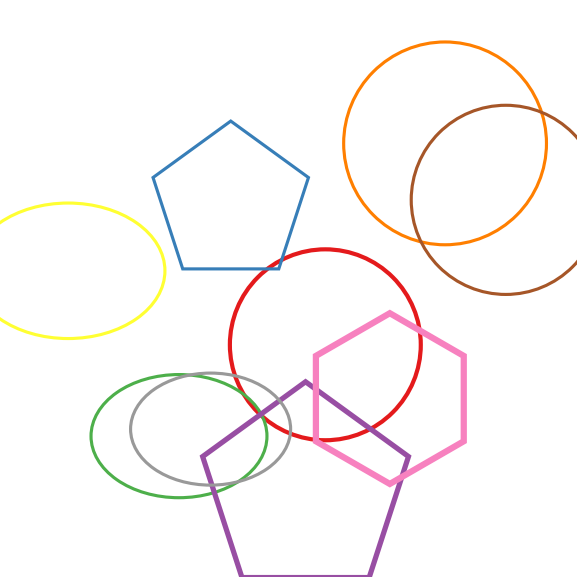[{"shape": "circle", "thickness": 2, "radius": 0.83, "center": [0.563, 0.402]}, {"shape": "pentagon", "thickness": 1.5, "radius": 0.71, "center": [0.4, 0.648]}, {"shape": "oval", "thickness": 1.5, "radius": 0.76, "center": [0.31, 0.244]}, {"shape": "pentagon", "thickness": 2.5, "radius": 0.94, "center": [0.529, 0.151]}, {"shape": "circle", "thickness": 1.5, "radius": 0.88, "center": [0.771, 0.751]}, {"shape": "oval", "thickness": 1.5, "radius": 0.84, "center": [0.118, 0.53]}, {"shape": "circle", "thickness": 1.5, "radius": 0.82, "center": [0.876, 0.653]}, {"shape": "hexagon", "thickness": 3, "radius": 0.74, "center": [0.675, 0.309]}, {"shape": "oval", "thickness": 1.5, "radius": 0.69, "center": [0.365, 0.256]}]